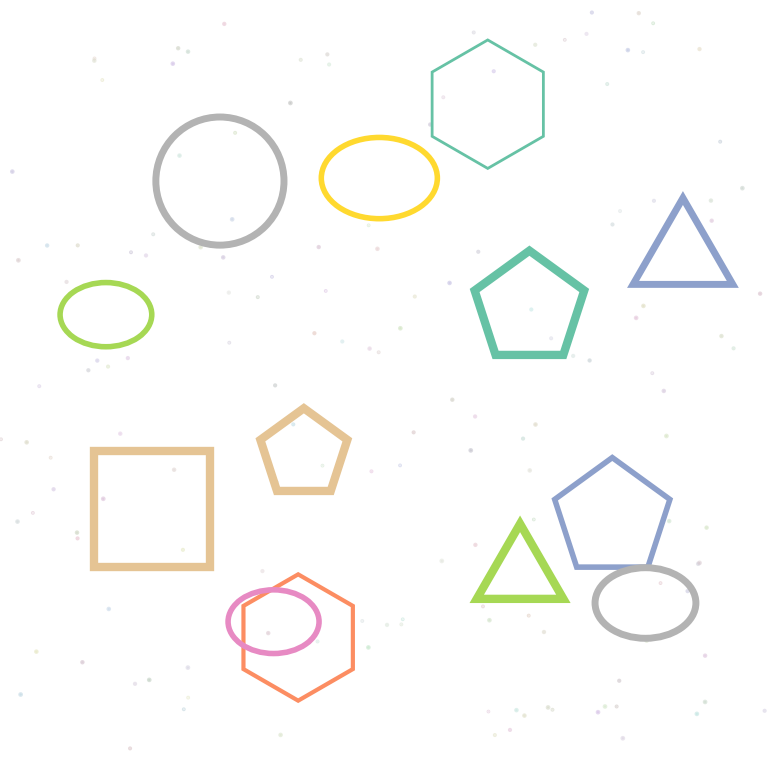[{"shape": "pentagon", "thickness": 3, "radius": 0.37, "center": [0.688, 0.6]}, {"shape": "hexagon", "thickness": 1, "radius": 0.42, "center": [0.633, 0.865]}, {"shape": "hexagon", "thickness": 1.5, "radius": 0.41, "center": [0.387, 0.172]}, {"shape": "pentagon", "thickness": 2, "radius": 0.39, "center": [0.795, 0.327]}, {"shape": "triangle", "thickness": 2.5, "radius": 0.37, "center": [0.887, 0.668]}, {"shape": "oval", "thickness": 2, "radius": 0.3, "center": [0.355, 0.193]}, {"shape": "triangle", "thickness": 3, "radius": 0.32, "center": [0.675, 0.255]}, {"shape": "oval", "thickness": 2, "radius": 0.3, "center": [0.138, 0.591]}, {"shape": "oval", "thickness": 2, "radius": 0.38, "center": [0.493, 0.769]}, {"shape": "pentagon", "thickness": 3, "radius": 0.3, "center": [0.395, 0.41]}, {"shape": "square", "thickness": 3, "radius": 0.38, "center": [0.197, 0.339]}, {"shape": "oval", "thickness": 2.5, "radius": 0.33, "center": [0.838, 0.217]}, {"shape": "circle", "thickness": 2.5, "radius": 0.42, "center": [0.286, 0.765]}]